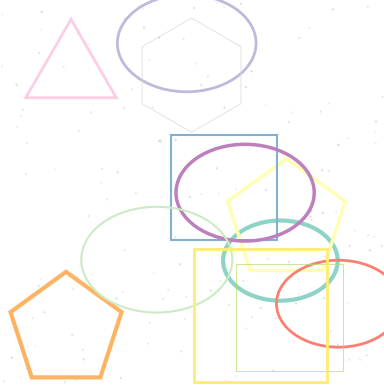[{"shape": "oval", "thickness": 3, "radius": 0.74, "center": [0.728, 0.323]}, {"shape": "pentagon", "thickness": 2.5, "radius": 0.8, "center": [0.744, 0.427]}, {"shape": "oval", "thickness": 2, "radius": 0.9, "center": [0.485, 0.888]}, {"shape": "oval", "thickness": 2, "radius": 0.81, "center": [0.879, 0.211]}, {"shape": "square", "thickness": 1.5, "radius": 0.68, "center": [0.582, 0.514]}, {"shape": "pentagon", "thickness": 3, "radius": 0.76, "center": [0.172, 0.142]}, {"shape": "square", "thickness": 0.5, "radius": 0.7, "center": [0.753, 0.176]}, {"shape": "triangle", "thickness": 2, "radius": 0.68, "center": [0.184, 0.814]}, {"shape": "hexagon", "thickness": 0.5, "radius": 0.74, "center": [0.498, 0.805]}, {"shape": "oval", "thickness": 2.5, "radius": 0.9, "center": [0.637, 0.5]}, {"shape": "oval", "thickness": 1.5, "radius": 0.98, "center": [0.407, 0.326]}, {"shape": "square", "thickness": 2, "radius": 0.86, "center": [0.676, 0.181]}]